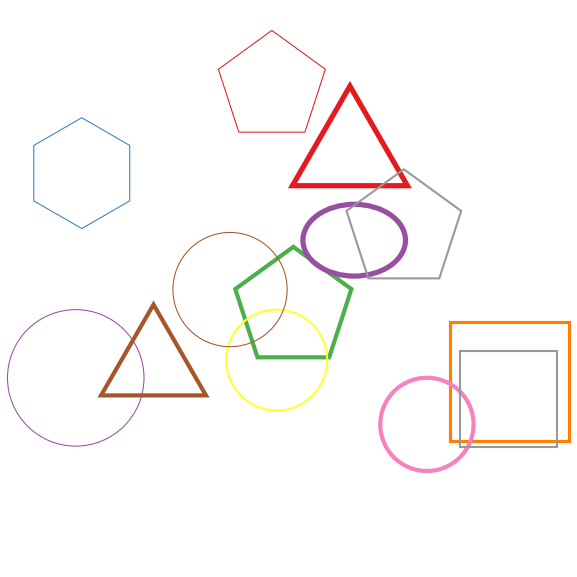[{"shape": "pentagon", "thickness": 0.5, "radius": 0.49, "center": [0.471, 0.849]}, {"shape": "triangle", "thickness": 2.5, "radius": 0.57, "center": [0.606, 0.735]}, {"shape": "hexagon", "thickness": 0.5, "radius": 0.48, "center": [0.142, 0.699]}, {"shape": "pentagon", "thickness": 2, "radius": 0.53, "center": [0.508, 0.466]}, {"shape": "oval", "thickness": 2.5, "radius": 0.44, "center": [0.613, 0.583]}, {"shape": "circle", "thickness": 0.5, "radius": 0.59, "center": [0.131, 0.345]}, {"shape": "square", "thickness": 1.5, "radius": 0.51, "center": [0.882, 0.338]}, {"shape": "circle", "thickness": 1, "radius": 0.44, "center": [0.479, 0.376]}, {"shape": "triangle", "thickness": 2, "radius": 0.52, "center": [0.266, 0.367]}, {"shape": "circle", "thickness": 0.5, "radius": 0.49, "center": [0.398, 0.498]}, {"shape": "circle", "thickness": 2, "radius": 0.4, "center": [0.739, 0.264]}, {"shape": "square", "thickness": 1, "radius": 0.42, "center": [0.88, 0.308]}, {"shape": "pentagon", "thickness": 1, "radius": 0.52, "center": [0.699, 0.602]}]